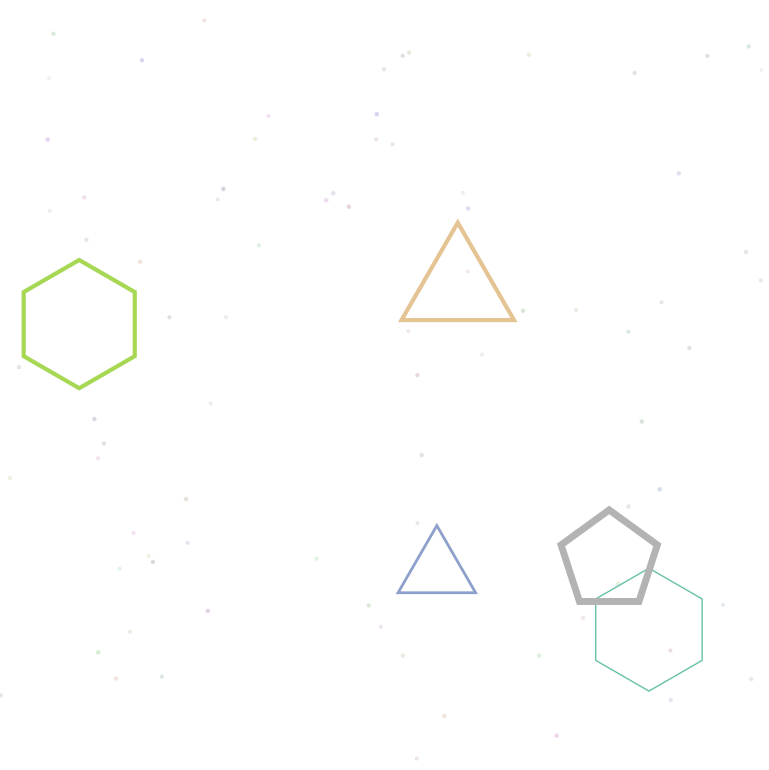[{"shape": "hexagon", "thickness": 0.5, "radius": 0.4, "center": [0.843, 0.182]}, {"shape": "triangle", "thickness": 1, "radius": 0.29, "center": [0.567, 0.259]}, {"shape": "hexagon", "thickness": 1.5, "radius": 0.42, "center": [0.103, 0.579]}, {"shape": "triangle", "thickness": 1.5, "radius": 0.42, "center": [0.595, 0.627]}, {"shape": "pentagon", "thickness": 2.5, "radius": 0.33, "center": [0.791, 0.272]}]